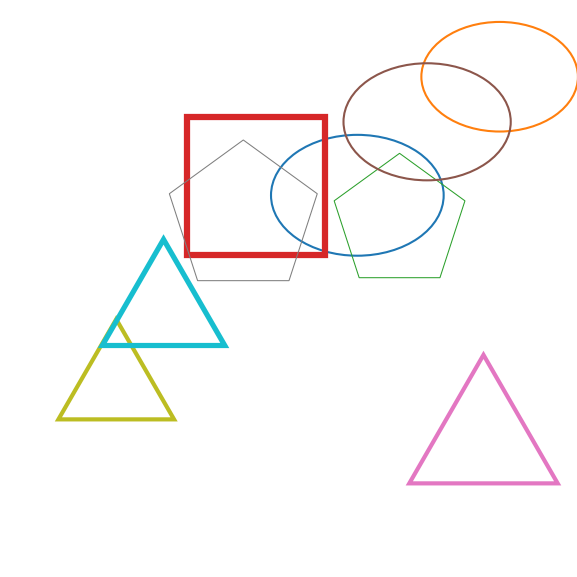[{"shape": "oval", "thickness": 1, "radius": 0.75, "center": [0.619, 0.661]}, {"shape": "oval", "thickness": 1, "radius": 0.68, "center": [0.865, 0.866]}, {"shape": "pentagon", "thickness": 0.5, "radius": 0.6, "center": [0.692, 0.615]}, {"shape": "square", "thickness": 3, "radius": 0.6, "center": [0.443, 0.677]}, {"shape": "oval", "thickness": 1, "radius": 0.72, "center": [0.74, 0.788]}, {"shape": "triangle", "thickness": 2, "radius": 0.74, "center": [0.837, 0.236]}, {"shape": "pentagon", "thickness": 0.5, "radius": 0.67, "center": [0.421, 0.622]}, {"shape": "triangle", "thickness": 2, "radius": 0.58, "center": [0.201, 0.331]}, {"shape": "triangle", "thickness": 2.5, "radius": 0.61, "center": [0.283, 0.462]}]